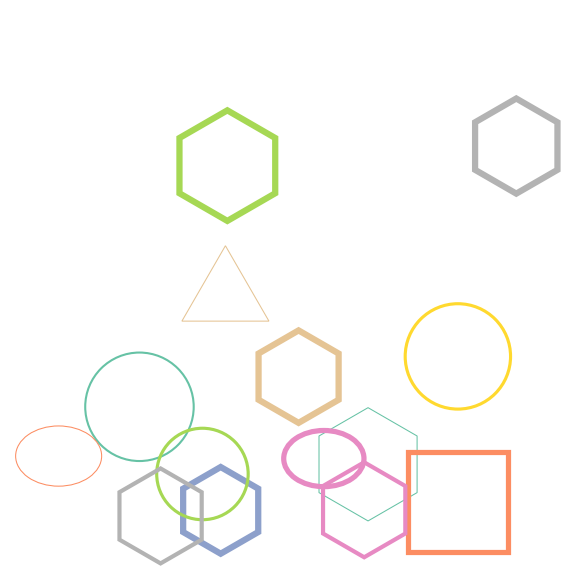[{"shape": "hexagon", "thickness": 0.5, "radius": 0.49, "center": [0.637, 0.195]}, {"shape": "circle", "thickness": 1, "radius": 0.47, "center": [0.241, 0.295]}, {"shape": "oval", "thickness": 0.5, "radius": 0.37, "center": [0.102, 0.209]}, {"shape": "square", "thickness": 2.5, "radius": 0.43, "center": [0.793, 0.13]}, {"shape": "hexagon", "thickness": 3, "radius": 0.38, "center": [0.382, 0.115]}, {"shape": "hexagon", "thickness": 2, "radius": 0.41, "center": [0.631, 0.116]}, {"shape": "oval", "thickness": 2.5, "radius": 0.35, "center": [0.561, 0.205]}, {"shape": "hexagon", "thickness": 3, "radius": 0.48, "center": [0.394, 0.712]}, {"shape": "circle", "thickness": 1.5, "radius": 0.4, "center": [0.351, 0.178]}, {"shape": "circle", "thickness": 1.5, "radius": 0.46, "center": [0.793, 0.382]}, {"shape": "triangle", "thickness": 0.5, "radius": 0.44, "center": [0.39, 0.487]}, {"shape": "hexagon", "thickness": 3, "radius": 0.4, "center": [0.517, 0.347]}, {"shape": "hexagon", "thickness": 3, "radius": 0.41, "center": [0.894, 0.746]}, {"shape": "hexagon", "thickness": 2, "radius": 0.41, "center": [0.278, 0.106]}]